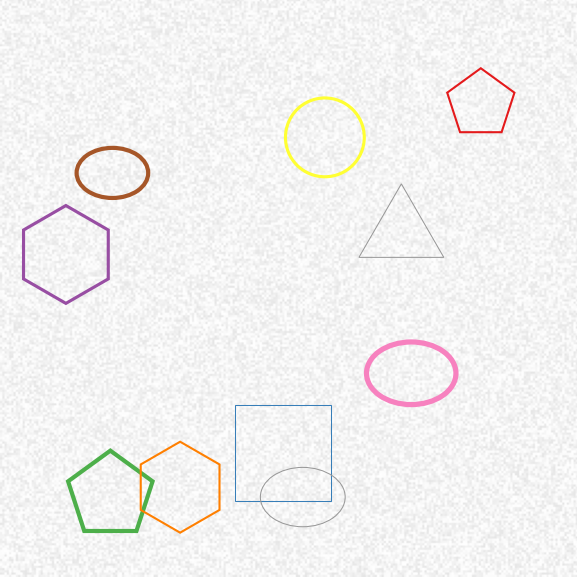[{"shape": "pentagon", "thickness": 1, "radius": 0.31, "center": [0.833, 0.82]}, {"shape": "square", "thickness": 0.5, "radius": 0.41, "center": [0.49, 0.215]}, {"shape": "pentagon", "thickness": 2, "radius": 0.38, "center": [0.191, 0.142]}, {"shape": "hexagon", "thickness": 1.5, "radius": 0.42, "center": [0.114, 0.559]}, {"shape": "hexagon", "thickness": 1, "radius": 0.39, "center": [0.312, 0.156]}, {"shape": "circle", "thickness": 1.5, "radius": 0.34, "center": [0.563, 0.761]}, {"shape": "oval", "thickness": 2, "radius": 0.31, "center": [0.195, 0.7]}, {"shape": "oval", "thickness": 2.5, "radius": 0.39, "center": [0.712, 0.353]}, {"shape": "triangle", "thickness": 0.5, "radius": 0.42, "center": [0.695, 0.596]}, {"shape": "oval", "thickness": 0.5, "radius": 0.37, "center": [0.524, 0.138]}]